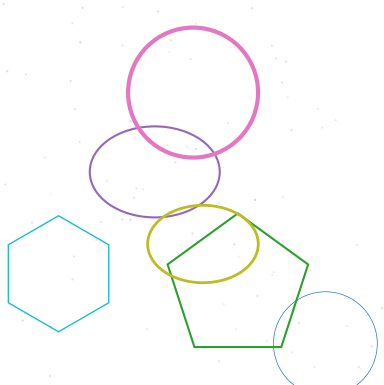[{"shape": "circle", "thickness": 0.5, "radius": 0.67, "center": [0.845, 0.107]}, {"shape": "pentagon", "thickness": 1.5, "radius": 0.96, "center": [0.618, 0.254]}, {"shape": "oval", "thickness": 1.5, "radius": 0.84, "center": [0.402, 0.554]}, {"shape": "circle", "thickness": 3, "radius": 0.84, "center": [0.502, 0.76]}, {"shape": "oval", "thickness": 2, "radius": 0.72, "center": [0.527, 0.366]}, {"shape": "hexagon", "thickness": 1, "radius": 0.75, "center": [0.152, 0.289]}]